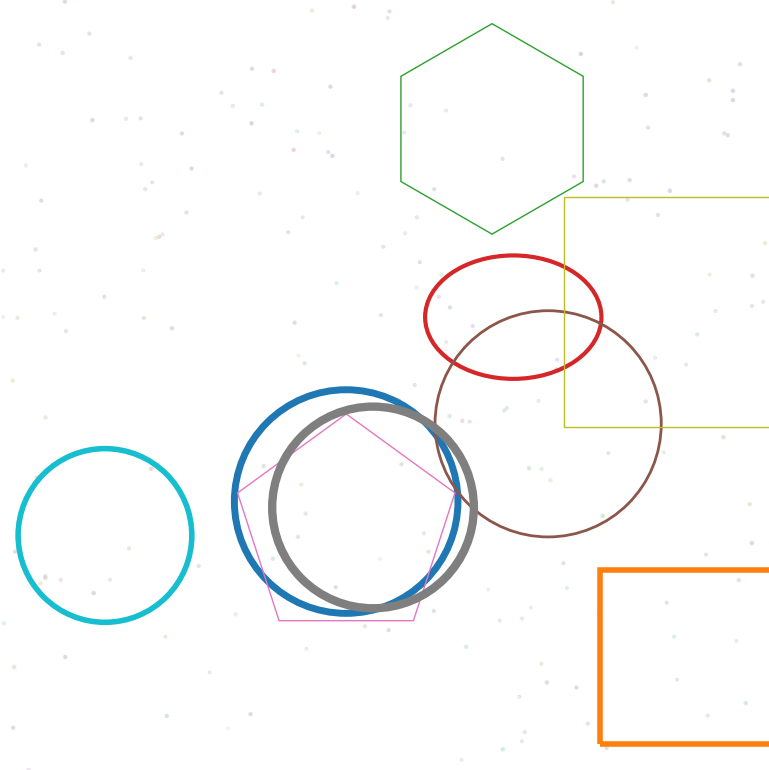[{"shape": "circle", "thickness": 2.5, "radius": 0.73, "center": [0.45, 0.349]}, {"shape": "square", "thickness": 2, "radius": 0.56, "center": [0.893, 0.147]}, {"shape": "hexagon", "thickness": 0.5, "radius": 0.68, "center": [0.639, 0.833]}, {"shape": "oval", "thickness": 1.5, "radius": 0.57, "center": [0.667, 0.588]}, {"shape": "circle", "thickness": 1, "radius": 0.73, "center": [0.712, 0.45]}, {"shape": "pentagon", "thickness": 0.5, "radius": 0.74, "center": [0.45, 0.314]}, {"shape": "circle", "thickness": 3, "radius": 0.65, "center": [0.484, 0.341]}, {"shape": "square", "thickness": 0.5, "radius": 0.75, "center": [0.882, 0.595]}, {"shape": "circle", "thickness": 2, "radius": 0.56, "center": [0.136, 0.305]}]